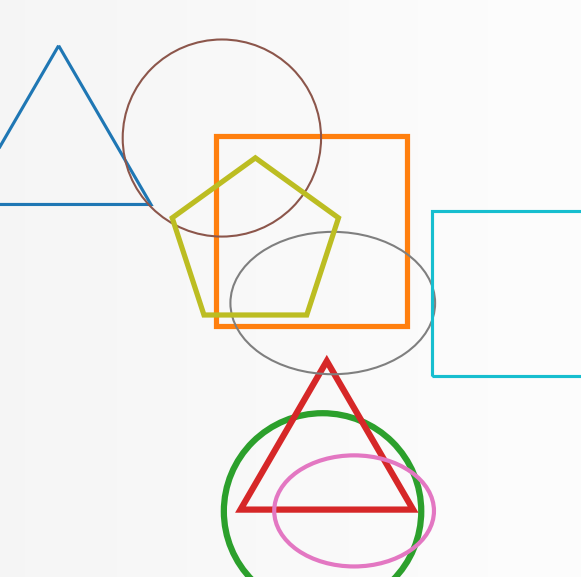[{"shape": "triangle", "thickness": 1.5, "radius": 0.92, "center": [0.101, 0.737]}, {"shape": "square", "thickness": 2.5, "radius": 0.82, "center": [0.536, 0.599]}, {"shape": "circle", "thickness": 3, "radius": 0.85, "center": [0.555, 0.114]}, {"shape": "triangle", "thickness": 3, "radius": 0.86, "center": [0.562, 0.202]}, {"shape": "circle", "thickness": 1, "radius": 0.85, "center": [0.382, 0.76]}, {"shape": "oval", "thickness": 2, "radius": 0.69, "center": [0.609, 0.114]}, {"shape": "oval", "thickness": 1, "radius": 0.88, "center": [0.572, 0.474]}, {"shape": "pentagon", "thickness": 2.5, "radius": 0.75, "center": [0.439, 0.575]}, {"shape": "square", "thickness": 1.5, "radius": 0.72, "center": [0.887, 0.491]}]